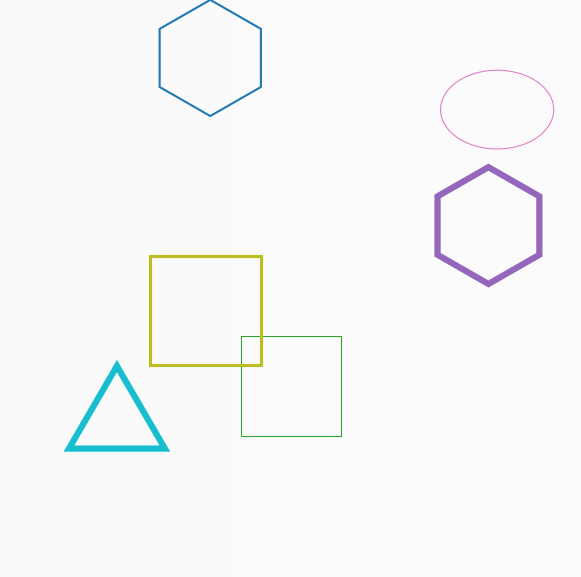[{"shape": "hexagon", "thickness": 1, "radius": 0.5, "center": [0.362, 0.899]}, {"shape": "square", "thickness": 0.5, "radius": 0.43, "center": [0.5, 0.331]}, {"shape": "hexagon", "thickness": 3, "radius": 0.51, "center": [0.84, 0.609]}, {"shape": "oval", "thickness": 0.5, "radius": 0.49, "center": [0.855, 0.809]}, {"shape": "square", "thickness": 1.5, "radius": 0.48, "center": [0.353, 0.461]}, {"shape": "triangle", "thickness": 3, "radius": 0.48, "center": [0.201, 0.27]}]